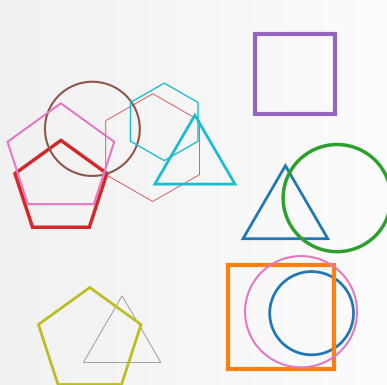[{"shape": "circle", "thickness": 2, "radius": 0.54, "center": [0.804, 0.186]}, {"shape": "triangle", "thickness": 2, "radius": 0.63, "center": [0.737, 0.443]}, {"shape": "square", "thickness": 3, "radius": 0.68, "center": [0.725, 0.177]}, {"shape": "circle", "thickness": 2.5, "radius": 0.7, "center": [0.87, 0.485]}, {"shape": "pentagon", "thickness": 2.5, "radius": 0.62, "center": [0.157, 0.511]}, {"shape": "hexagon", "thickness": 0.5, "radius": 0.7, "center": [0.394, 0.617]}, {"shape": "square", "thickness": 3, "radius": 0.52, "center": [0.762, 0.807]}, {"shape": "circle", "thickness": 1.5, "radius": 0.61, "center": [0.238, 0.665]}, {"shape": "pentagon", "thickness": 1.5, "radius": 0.72, "center": [0.157, 0.587]}, {"shape": "circle", "thickness": 1.5, "radius": 0.72, "center": [0.777, 0.19]}, {"shape": "triangle", "thickness": 0.5, "radius": 0.58, "center": [0.315, 0.116]}, {"shape": "pentagon", "thickness": 2, "radius": 0.7, "center": [0.232, 0.114]}, {"shape": "hexagon", "thickness": 1, "radius": 0.5, "center": [0.424, 0.684]}, {"shape": "triangle", "thickness": 2, "radius": 0.6, "center": [0.503, 0.582]}]